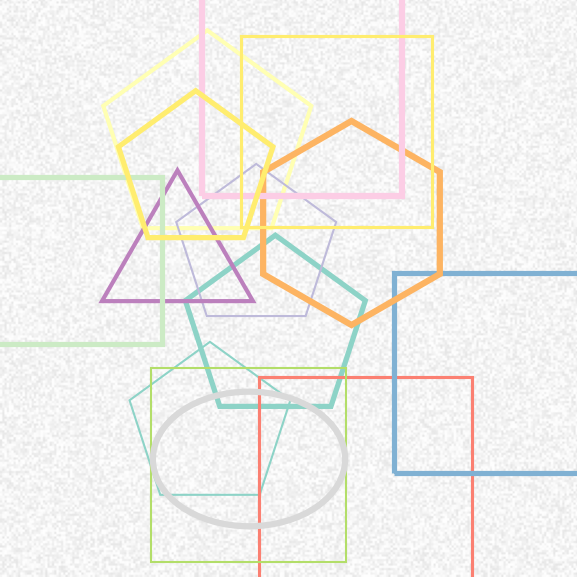[{"shape": "pentagon", "thickness": 2.5, "radius": 0.82, "center": [0.477, 0.428]}, {"shape": "pentagon", "thickness": 1, "radius": 0.73, "center": [0.364, 0.261]}, {"shape": "pentagon", "thickness": 2, "radius": 0.95, "center": [0.359, 0.757]}, {"shape": "pentagon", "thickness": 1, "radius": 0.73, "center": [0.444, 0.57]}, {"shape": "square", "thickness": 1.5, "radius": 0.92, "center": [0.633, 0.163]}, {"shape": "square", "thickness": 2.5, "radius": 0.87, "center": [0.856, 0.354]}, {"shape": "hexagon", "thickness": 3, "radius": 0.88, "center": [0.609, 0.613]}, {"shape": "square", "thickness": 1, "radius": 0.84, "center": [0.43, 0.194]}, {"shape": "square", "thickness": 3, "radius": 0.86, "center": [0.523, 0.832]}, {"shape": "oval", "thickness": 3, "radius": 0.83, "center": [0.431, 0.204]}, {"shape": "triangle", "thickness": 2, "radius": 0.75, "center": [0.307, 0.553]}, {"shape": "square", "thickness": 2.5, "radius": 0.72, "center": [0.136, 0.548]}, {"shape": "square", "thickness": 1.5, "radius": 0.83, "center": [0.583, 0.771]}, {"shape": "pentagon", "thickness": 2.5, "radius": 0.7, "center": [0.339, 0.701]}]